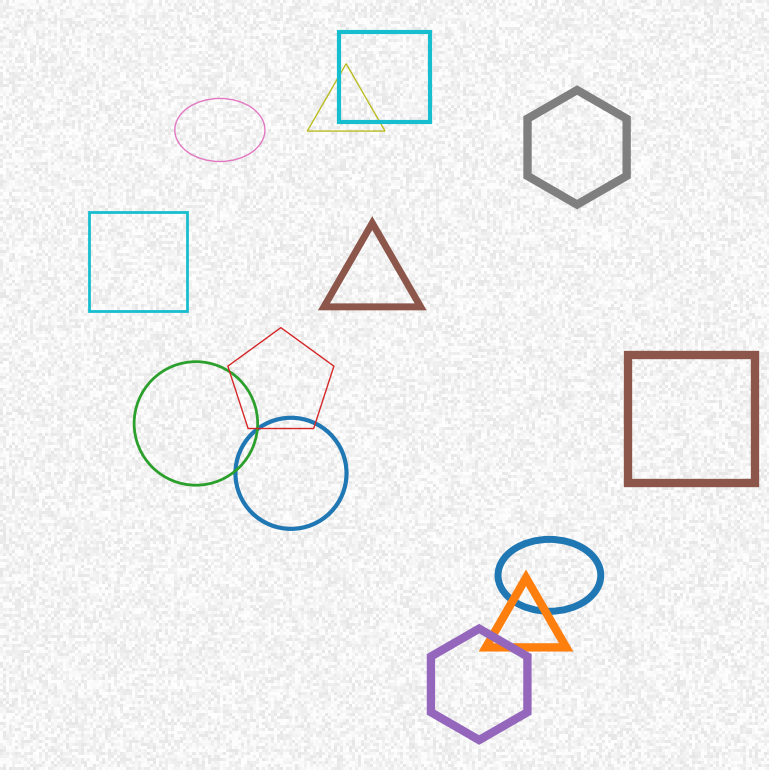[{"shape": "oval", "thickness": 2.5, "radius": 0.33, "center": [0.714, 0.253]}, {"shape": "circle", "thickness": 1.5, "radius": 0.36, "center": [0.378, 0.385]}, {"shape": "triangle", "thickness": 3, "radius": 0.3, "center": [0.683, 0.189]}, {"shape": "circle", "thickness": 1, "radius": 0.4, "center": [0.254, 0.45]}, {"shape": "pentagon", "thickness": 0.5, "radius": 0.36, "center": [0.365, 0.502]}, {"shape": "hexagon", "thickness": 3, "radius": 0.36, "center": [0.622, 0.111]}, {"shape": "triangle", "thickness": 2.5, "radius": 0.36, "center": [0.483, 0.638]}, {"shape": "square", "thickness": 3, "radius": 0.41, "center": [0.898, 0.456]}, {"shape": "oval", "thickness": 0.5, "radius": 0.29, "center": [0.286, 0.831]}, {"shape": "hexagon", "thickness": 3, "radius": 0.37, "center": [0.749, 0.809]}, {"shape": "triangle", "thickness": 0.5, "radius": 0.29, "center": [0.45, 0.859]}, {"shape": "square", "thickness": 1, "radius": 0.32, "center": [0.179, 0.66]}, {"shape": "square", "thickness": 1.5, "radius": 0.29, "center": [0.499, 0.9]}]